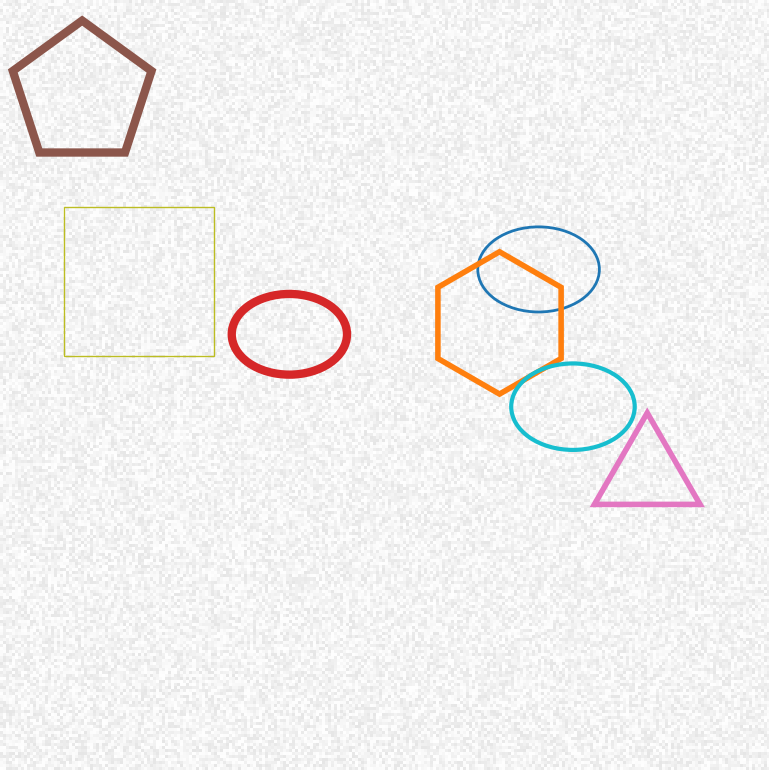[{"shape": "oval", "thickness": 1, "radius": 0.39, "center": [0.699, 0.65]}, {"shape": "hexagon", "thickness": 2, "radius": 0.46, "center": [0.649, 0.581]}, {"shape": "oval", "thickness": 3, "radius": 0.37, "center": [0.376, 0.566]}, {"shape": "pentagon", "thickness": 3, "radius": 0.47, "center": [0.107, 0.879]}, {"shape": "triangle", "thickness": 2, "radius": 0.4, "center": [0.841, 0.385]}, {"shape": "square", "thickness": 0.5, "radius": 0.49, "center": [0.18, 0.634]}, {"shape": "oval", "thickness": 1.5, "radius": 0.4, "center": [0.744, 0.472]}]